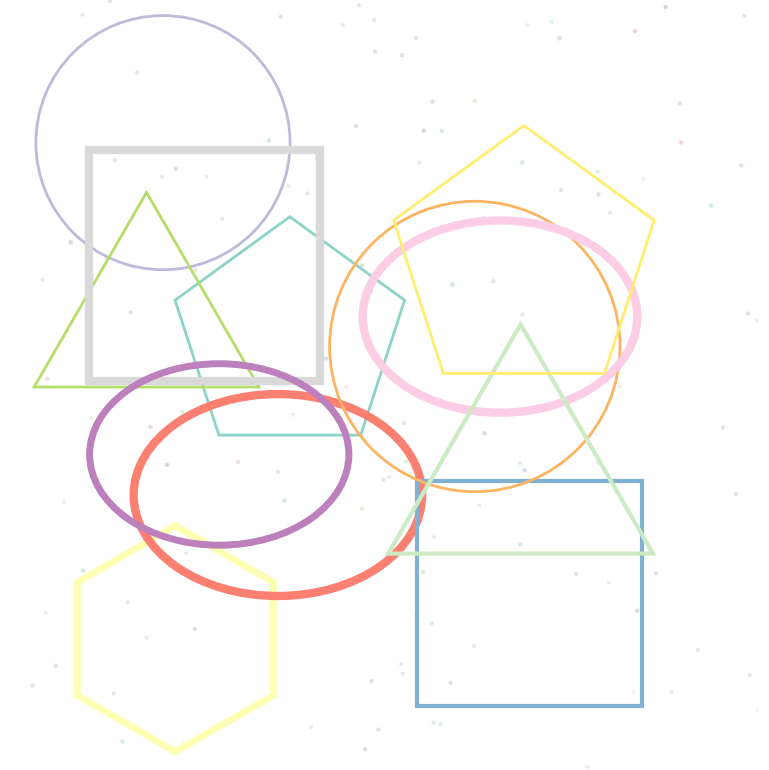[{"shape": "pentagon", "thickness": 1, "radius": 0.78, "center": [0.376, 0.562]}, {"shape": "hexagon", "thickness": 2.5, "radius": 0.73, "center": [0.228, 0.17]}, {"shape": "circle", "thickness": 1, "radius": 0.83, "center": [0.212, 0.815]}, {"shape": "oval", "thickness": 3, "radius": 0.94, "center": [0.361, 0.357]}, {"shape": "square", "thickness": 1.5, "radius": 0.73, "center": [0.688, 0.23]}, {"shape": "circle", "thickness": 1, "radius": 0.94, "center": [0.617, 0.55]}, {"shape": "triangle", "thickness": 1, "radius": 0.84, "center": [0.19, 0.582]}, {"shape": "oval", "thickness": 3, "radius": 0.89, "center": [0.649, 0.589]}, {"shape": "square", "thickness": 3, "radius": 0.75, "center": [0.266, 0.655]}, {"shape": "oval", "thickness": 2.5, "radius": 0.84, "center": [0.285, 0.41]}, {"shape": "triangle", "thickness": 1.5, "radius": 0.99, "center": [0.676, 0.38]}, {"shape": "pentagon", "thickness": 1, "radius": 0.89, "center": [0.68, 0.659]}]